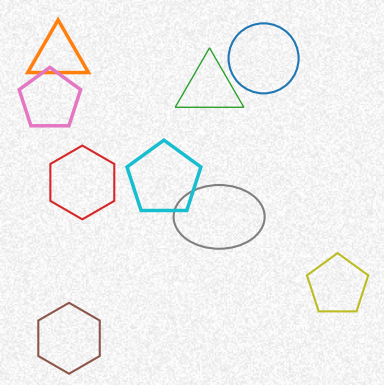[{"shape": "circle", "thickness": 1.5, "radius": 0.45, "center": [0.685, 0.848]}, {"shape": "triangle", "thickness": 2.5, "radius": 0.46, "center": [0.151, 0.857]}, {"shape": "triangle", "thickness": 1, "radius": 0.51, "center": [0.544, 0.773]}, {"shape": "hexagon", "thickness": 1.5, "radius": 0.48, "center": [0.214, 0.526]}, {"shape": "hexagon", "thickness": 1.5, "radius": 0.46, "center": [0.179, 0.121]}, {"shape": "pentagon", "thickness": 2.5, "radius": 0.42, "center": [0.13, 0.741]}, {"shape": "oval", "thickness": 1.5, "radius": 0.59, "center": [0.569, 0.437]}, {"shape": "pentagon", "thickness": 1.5, "radius": 0.42, "center": [0.877, 0.259]}, {"shape": "pentagon", "thickness": 2.5, "radius": 0.5, "center": [0.426, 0.535]}]